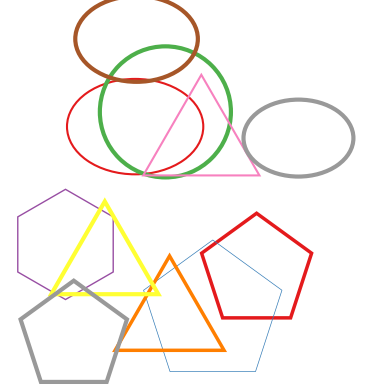[{"shape": "oval", "thickness": 1.5, "radius": 0.89, "center": [0.351, 0.671]}, {"shape": "pentagon", "thickness": 2.5, "radius": 0.75, "center": [0.667, 0.296]}, {"shape": "pentagon", "thickness": 0.5, "radius": 0.94, "center": [0.553, 0.188]}, {"shape": "circle", "thickness": 3, "radius": 0.85, "center": [0.43, 0.709]}, {"shape": "hexagon", "thickness": 1, "radius": 0.72, "center": [0.17, 0.365]}, {"shape": "triangle", "thickness": 2.5, "radius": 0.82, "center": [0.44, 0.172]}, {"shape": "triangle", "thickness": 3, "radius": 0.8, "center": [0.272, 0.316]}, {"shape": "oval", "thickness": 3, "radius": 0.8, "center": [0.355, 0.899]}, {"shape": "triangle", "thickness": 1.5, "radius": 0.87, "center": [0.523, 0.631]}, {"shape": "pentagon", "thickness": 3, "radius": 0.73, "center": [0.192, 0.126]}, {"shape": "oval", "thickness": 3, "radius": 0.71, "center": [0.775, 0.641]}]